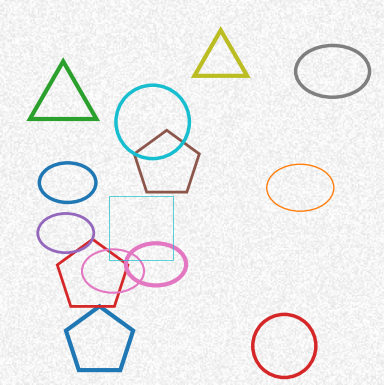[{"shape": "oval", "thickness": 2.5, "radius": 0.37, "center": [0.176, 0.526]}, {"shape": "pentagon", "thickness": 3, "radius": 0.46, "center": [0.259, 0.113]}, {"shape": "oval", "thickness": 1, "radius": 0.44, "center": [0.78, 0.512]}, {"shape": "triangle", "thickness": 3, "radius": 0.5, "center": [0.164, 0.741]}, {"shape": "pentagon", "thickness": 2, "radius": 0.48, "center": [0.241, 0.282]}, {"shape": "circle", "thickness": 2.5, "radius": 0.41, "center": [0.738, 0.101]}, {"shape": "oval", "thickness": 2, "radius": 0.36, "center": [0.171, 0.395]}, {"shape": "pentagon", "thickness": 2, "radius": 0.44, "center": [0.433, 0.573]}, {"shape": "oval", "thickness": 3, "radius": 0.39, "center": [0.405, 0.313]}, {"shape": "oval", "thickness": 1.5, "radius": 0.4, "center": [0.293, 0.296]}, {"shape": "oval", "thickness": 2.5, "radius": 0.48, "center": [0.864, 0.815]}, {"shape": "triangle", "thickness": 3, "radius": 0.4, "center": [0.573, 0.843]}, {"shape": "circle", "thickness": 2.5, "radius": 0.48, "center": [0.397, 0.683]}, {"shape": "square", "thickness": 0.5, "radius": 0.42, "center": [0.367, 0.408]}]